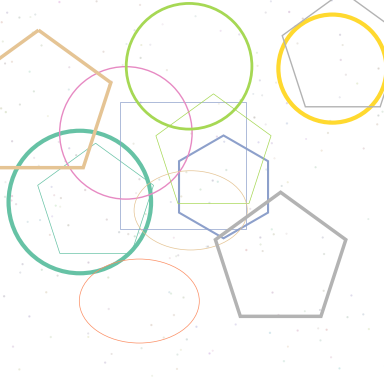[{"shape": "circle", "thickness": 3, "radius": 0.93, "center": [0.207, 0.475]}, {"shape": "pentagon", "thickness": 0.5, "radius": 0.79, "center": [0.248, 0.47]}, {"shape": "oval", "thickness": 0.5, "radius": 0.78, "center": [0.362, 0.218]}, {"shape": "hexagon", "thickness": 1.5, "radius": 0.67, "center": [0.581, 0.515]}, {"shape": "square", "thickness": 0.5, "radius": 0.82, "center": [0.475, 0.57]}, {"shape": "circle", "thickness": 1, "radius": 0.86, "center": [0.327, 0.655]}, {"shape": "circle", "thickness": 2, "radius": 0.82, "center": [0.491, 0.828]}, {"shape": "pentagon", "thickness": 0.5, "radius": 0.79, "center": [0.554, 0.599]}, {"shape": "circle", "thickness": 3, "radius": 0.7, "center": [0.863, 0.822]}, {"shape": "pentagon", "thickness": 2.5, "radius": 0.99, "center": [0.1, 0.724]}, {"shape": "oval", "thickness": 0.5, "radius": 0.74, "center": [0.495, 0.454]}, {"shape": "pentagon", "thickness": 2.5, "radius": 0.89, "center": [0.729, 0.322]}, {"shape": "pentagon", "thickness": 1, "radius": 0.83, "center": [0.89, 0.856]}]